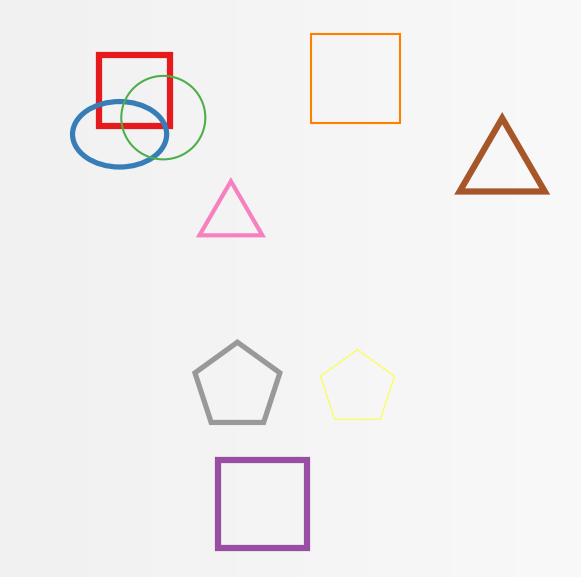[{"shape": "square", "thickness": 3, "radius": 0.31, "center": [0.232, 0.842]}, {"shape": "oval", "thickness": 2.5, "radius": 0.4, "center": [0.206, 0.767]}, {"shape": "circle", "thickness": 1, "radius": 0.36, "center": [0.281, 0.795]}, {"shape": "square", "thickness": 3, "radius": 0.38, "center": [0.452, 0.126]}, {"shape": "square", "thickness": 1, "radius": 0.38, "center": [0.612, 0.863]}, {"shape": "pentagon", "thickness": 0.5, "radius": 0.33, "center": [0.615, 0.327]}, {"shape": "triangle", "thickness": 3, "radius": 0.42, "center": [0.864, 0.71]}, {"shape": "triangle", "thickness": 2, "radius": 0.31, "center": [0.397, 0.623]}, {"shape": "pentagon", "thickness": 2.5, "radius": 0.38, "center": [0.408, 0.33]}]